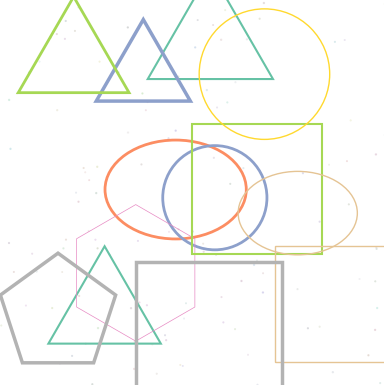[{"shape": "triangle", "thickness": 1.5, "radius": 0.84, "center": [0.272, 0.192]}, {"shape": "triangle", "thickness": 1.5, "radius": 0.94, "center": [0.546, 0.889]}, {"shape": "oval", "thickness": 2, "radius": 0.92, "center": [0.456, 0.508]}, {"shape": "triangle", "thickness": 2.5, "radius": 0.71, "center": [0.372, 0.808]}, {"shape": "circle", "thickness": 2, "radius": 0.68, "center": [0.558, 0.486]}, {"shape": "hexagon", "thickness": 0.5, "radius": 0.89, "center": [0.353, 0.291]}, {"shape": "triangle", "thickness": 2, "radius": 0.83, "center": [0.191, 0.842]}, {"shape": "square", "thickness": 1.5, "radius": 0.85, "center": [0.667, 0.509]}, {"shape": "circle", "thickness": 1, "radius": 0.85, "center": [0.687, 0.807]}, {"shape": "square", "thickness": 1, "radius": 0.75, "center": [0.866, 0.211]}, {"shape": "oval", "thickness": 1, "radius": 0.77, "center": [0.773, 0.447]}, {"shape": "pentagon", "thickness": 2.5, "radius": 0.79, "center": [0.151, 0.185]}, {"shape": "square", "thickness": 2.5, "radius": 0.95, "center": [0.544, 0.13]}]